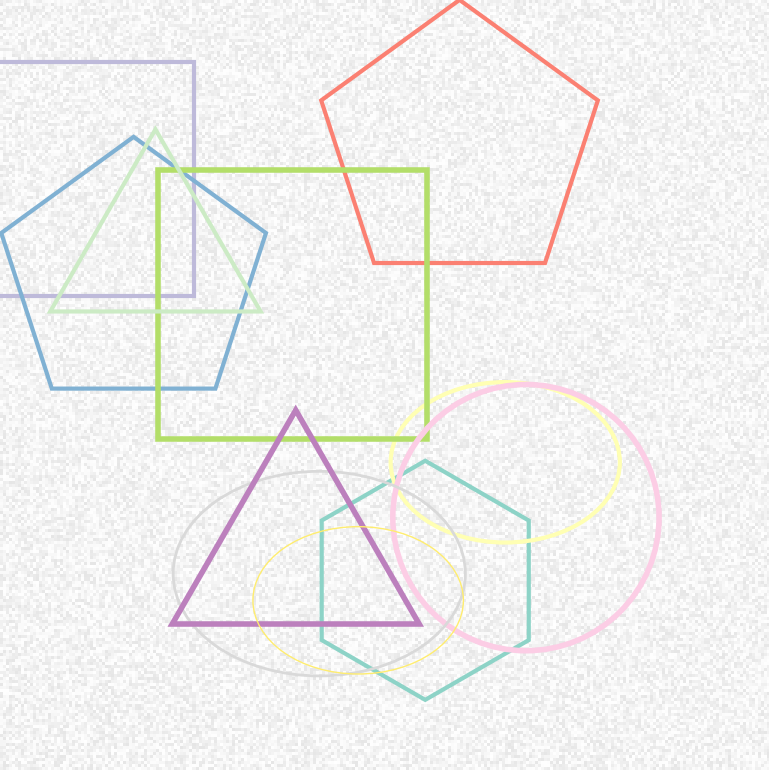[{"shape": "hexagon", "thickness": 1.5, "radius": 0.78, "center": [0.552, 0.246]}, {"shape": "oval", "thickness": 1.5, "radius": 0.74, "center": [0.656, 0.4]}, {"shape": "square", "thickness": 1.5, "radius": 0.76, "center": [0.1, 0.768]}, {"shape": "pentagon", "thickness": 1.5, "radius": 0.94, "center": [0.597, 0.811]}, {"shape": "pentagon", "thickness": 1.5, "radius": 0.9, "center": [0.174, 0.642]}, {"shape": "square", "thickness": 2, "radius": 0.87, "center": [0.38, 0.605]}, {"shape": "circle", "thickness": 2, "radius": 0.86, "center": [0.683, 0.328]}, {"shape": "oval", "thickness": 1, "radius": 0.95, "center": [0.415, 0.255]}, {"shape": "triangle", "thickness": 2, "radius": 0.93, "center": [0.384, 0.282]}, {"shape": "triangle", "thickness": 1.5, "radius": 0.79, "center": [0.202, 0.674]}, {"shape": "oval", "thickness": 0.5, "radius": 0.68, "center": [0.465, 0.22]}]